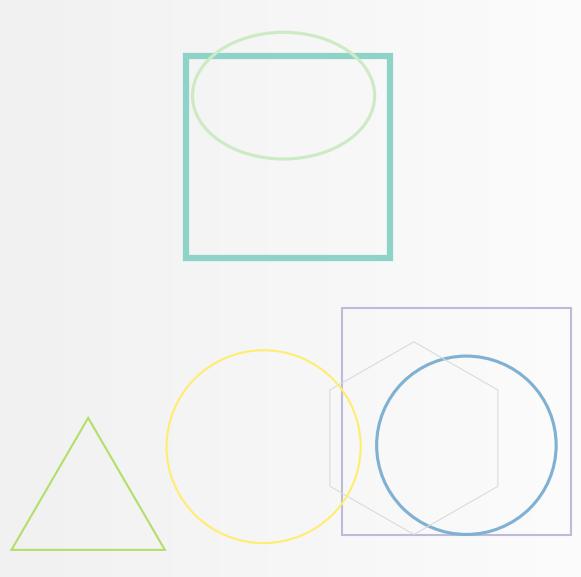[{"shape": "square", "thickness": 3, "radius": 0.88, "center": [0.496, 0.727]}, {"shape": "square", "thickness": 1, "radius": 0.98, "center": [0.786, 0.269]}, {"shape": "circle", "thickness": 1.5, "radius": 0.77, "center": [0.802, 0.228]}, {"shape": "triangle", "thickness": 1, "radius": 0.76, "center": [0.152, 0.123]}, {"shape": "hexagon", "thickness": 0.5, "radius": 0.83, "center": [0.712, 0.24]}, {"shape": "oval", "thickness": 1.5, "radius": 0.78, "center": [0.488, 0.834]}, {"shape": "circle", "thickness": 1, "radius": 0.83, "center": [0.454, 0.226]}]